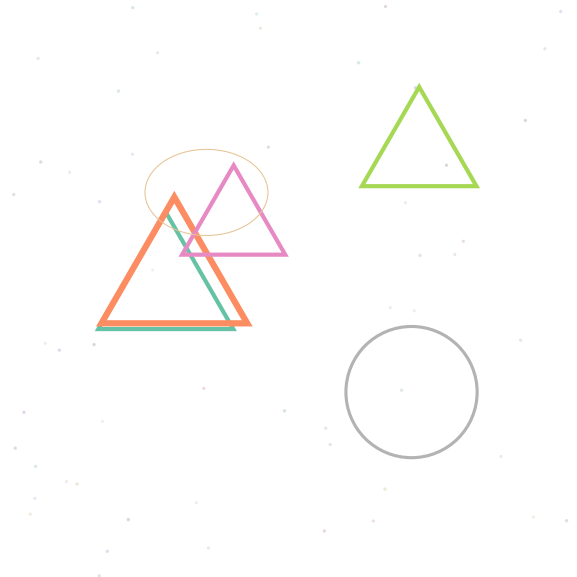[{"shape": "triangle", "thickness": 2, "radius": 0.67, "center": [0.287, 0.497]}, {"shape": "triangle", "thickness": 3, "radius": 0.73, "center": [0.302, 0.512]}, {"shape": "triangle", "thickness": 2, "radius": 0.52, "center": [0.405, 0.61]}, {"shape": "triangle", "thickness": 2, "radius": 0.57, "center": [0.726, 0.734]}, {"shape": "oval", "thickness": 0.5, "radius": 0.53, "center": [0.358, 0.666]}, {"shape": "circle", "thickness": 1.5, "radius": 0.57, "center": [0.713, 0.32]}]